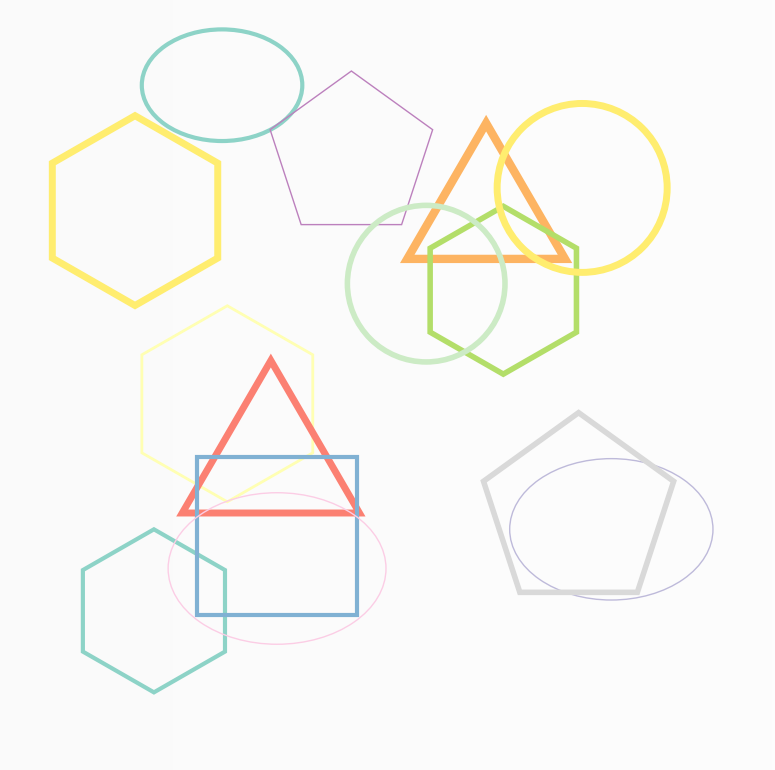[{"shape": "oval", "thickness": 1.5, "radius": 0.52, "center": [0.287, 0.889]}, {"shape": "hexagon", "thickness": 1.5, "radius": 0.53, "center": [0.199, 0.207]}, {"shape": "hexagon", "thickness": 1, "radius": 0.64, "center": [0.293, 0.476]}, {"shape": "oval", "thickness": 0.5, "radius": 0.66, "center": [0.789, 0.313]}, {"shape": "triangle", "thickness": 2.5, "radius": 0.66, "center": [0.349, 0.4]}, {"shape": "square", "thickness": 1.5, "radius": 0.51, "center": [0.358, 0.304]}, {"shape": "triangle", "thickness": 3, "radius": 0.59, "center": [0.627, 0.723]}, {"shape": "hexagon", "thickness": 2, "radius": 0.55, "center": [0.649, 0.623]}, {"shape": "oval", "thickness": 0.5, "radius": 0.7, "center": [0.358, 0.262]}, {"shape": "pentagon", "thickness": 2, "radius": 0.64, "center": [0.747, 0.335]}, {"shape": "pentagon", "thickness": 0.5, "radius": 0.55, "center": [0.453, 0.798]}, {"shape": "circle", "thickness": 2, "radius": 0.51, "center": [0.55, 0.632]}, {"shape": "hexagon", "thickness": 2.5, "radius": 0.62, "center": [0.174, 0.726]}, {"shape": "circle", "thickness": 2.5, "radius": 0.55, "center": [0.751, 0.756]}]